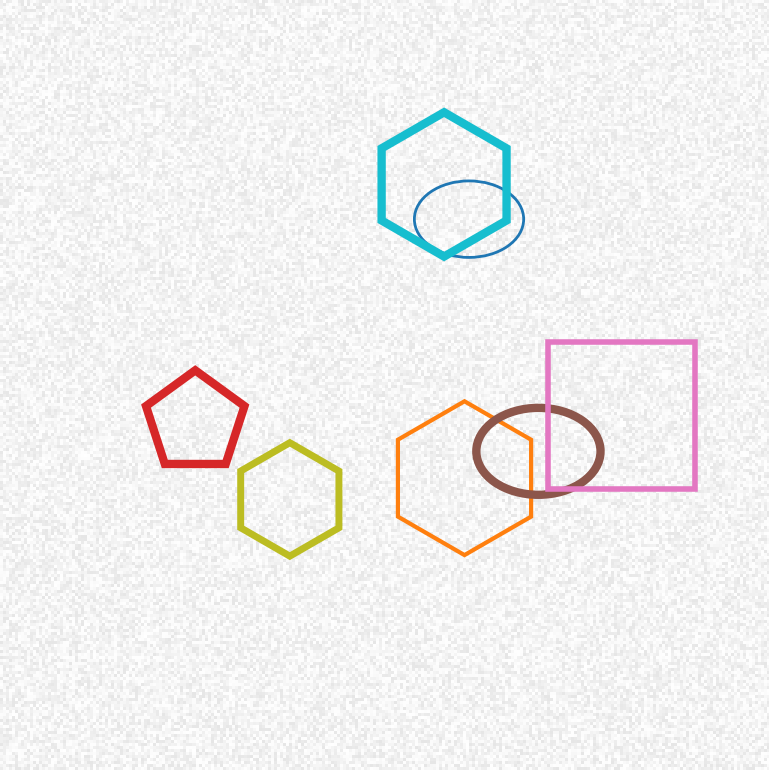[{"shape": "oval", "thickness": 1, "radius": 0.35, "center": [0.609, 0.715]}, {"shape": "hexagon", "thickness": 1.5, "radius": 0.5, "center": [0.603, 0.379]}, {"shape": "pentagon", "thickness": 3, "radius": 0.34, "center": [0.254, 0.452]}, {"shape": "oval", "thickness": 3, "radius": 0.4, "center": [0.699, 0.414]}, {"shape": "square", "thickness": 2, "radius": 0.48, "center": [0.807, 0.46]}, {"shape": "hexagon", "thickness": 2.5, "radius": 0.37, "center": [0.376, 0.351]}, {"shape": "hexagon", "thickness": 3, "radius": 0.47, "center": [0.577, 0.76]}]